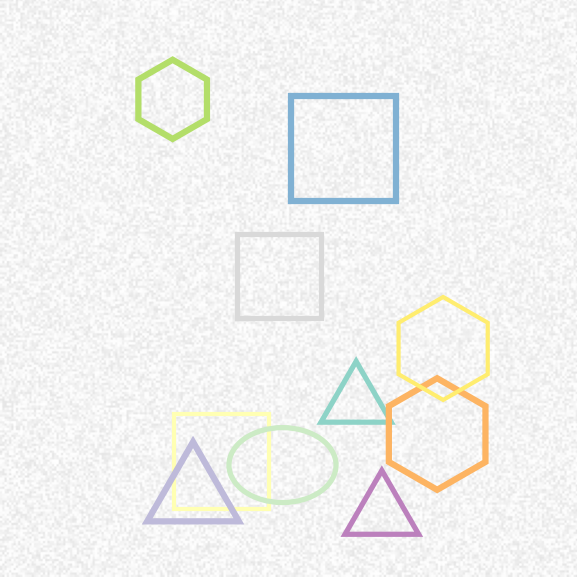[{"shape": "triangle", "thickness": 2.5, "radius": 0.35, "center": [0.617, 0.303]}, {"shape": "square", "thickness": 2, "radius": 0.41, "center": [0.384, 0.2]}, {"shape": "triangle", "thickness": 3, "radius": 0.46, "center": [0.334, 0.142]}, {"shape": "square", "thickness": 3, "radius": 0.46, "center": [0.595, 0.742]}, {"shape": "hexagon", "thickness": 3, "radius": 0.48, "center": [0.757, 0.248]}, {"shape": "hexagon", "thickness": 3, "radius": 0.34, "center": [0.299, 0.827]}, {"shape": "square", "thickness": 2.5, "radius": 0.36, "center": [0.483, 0.522]}, {"shape": "triangle", "thickness": 2.5, "radius": 0.37, "center": [0.661, 0.111]}, {"shape": "oval", "thickness": 2.5, "radius": 0.46, "center": [0.489, 0.194]}, {"shape": "hexagon", "thickness": 2, "radius": 0.45, "center": [0.767, 0.396]}]